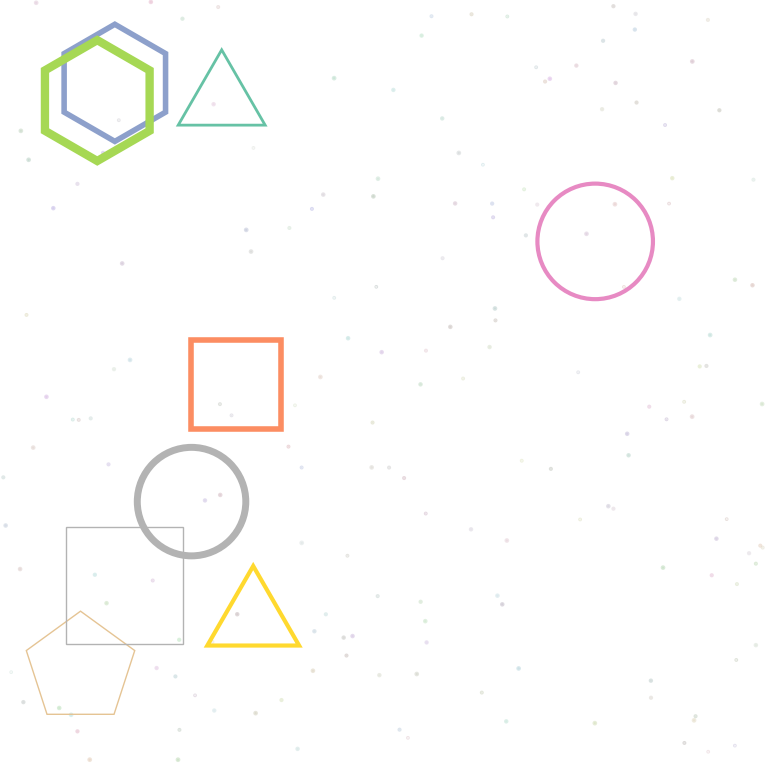[{"shape": "triangle", "thickness": 1, "radius": 0.33, "center": [0.288, 0.87]}, {"shape": "square", "thickness": 2, "radius": 0.29, "center": [0.306, 0.5]}, {"shape": "hexagon", "thickness": 2, "radius": 0.38, "center": [0.149, 0.892]}, {"shape": "circle", "thickness": 1.5, "radius": 0.38, "center": [0.773, 0.687]}, {"shape": "hexagon", "thickness": 3, "radius": 0.39, "center": [0.126, 0.869]}, {"shape": "triangle", "thickness": 1.5, "radius": 0.34, "center": [0.329, 0.196]}, {"shape": "pentagon", "thickness": 0.5, "radius": 0.37, "center": [0.105, 0.132]}, {"shape": "square", "thickness": 0.5, "radius": 0.38, "center": [0.162, 0.24]}, {"shape": "circle", "thickness": 2.5, "radius": 0.35, "center": [0.249, 0.349]}]